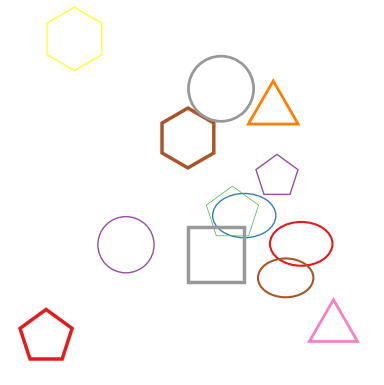[{"shape": "oval", "thickness": 1.5, "radius": 0.41, "center": [0.782, 0.367]}, {"shape": "pentagon", "thickness": 2.5, "radius": 0.36, "center": [0.12, 0.125]}, {"shape": "oval", "thickness": 1, "radius": 0.41, "center": [0.634, 0.44]}, {"shape": "pentagon", "thickness": 0.5, "radius": 0.36, "center": [0.604, 0.445]}, {"shape": "pentagon", "thickness": 1, "radius": 0.29, "center": [0.719, 0.542]}, {"shape": "circle", "thickness": 1, "radius": 0.36, "center": [0.327, 0.364]}, {"shape": "triangle", "thickness": 2, "radius": 0.37, "center": [0.71, 0.715]}, {"shape": "hexagon", "thickness": 1, "radius": 0.41, "center": [0.193, 0.899]}, {"shape": "oval", "thickness": 1.5, "radius": 0.36, "center": [0.742, 0.278]}, {"shape": "hexagon", "thickness": 2.5, "radius": 0.39, "center": [0.488, 0.642]}, {"shape": "triangle", "thickness": 2, "radius": 0.36, "center": [0.866, 0.149]}, {"shape": "square", "thickness": 2.5, "radius": 0.36, "center": [0.561, 0.339]}, {"shape": "circle", "thickness": 2, "radius": 0.42, "center": [0.574, 0.77]}]